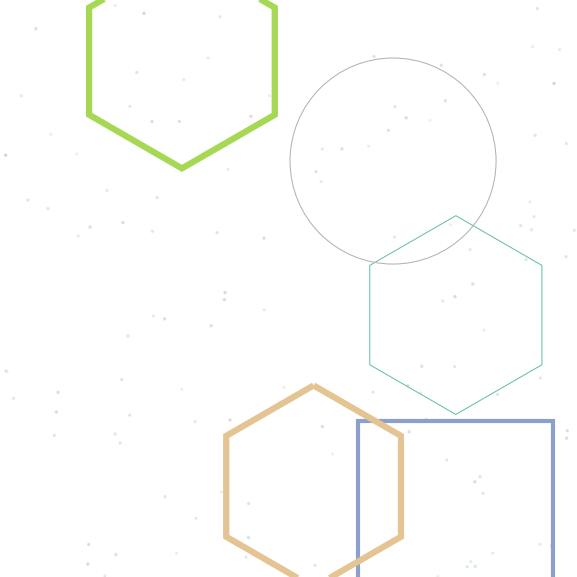[{"shape": "hexagon", "thickness": 0.5, "radius": 0.86, "center": [0.789, 0.454]}, {"shape": "square", "thickness": 2, "radius": 0.84, "center": [0.789, 0.101]}, {"shape": "hexagon", "thickness": 3, "radius": 0.93, "center": [0.315, 0.893]}, {"shape": "hexagon", "thickness": 3, "radius": 0.87, "center": [0.543, 0.157]}, {"shape": "circle", "thickness": 0.5, "radius": 0.89, "center": [0.681, 0.72]}]